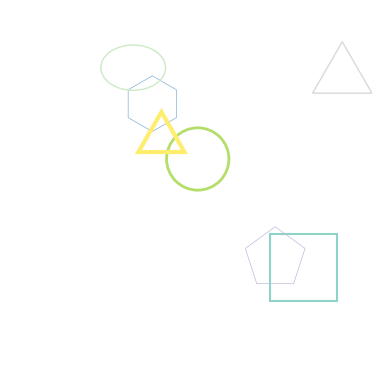[{"shape": "square", "thickness": 1.5, "radius": 0.43, "center": [0.788, 0.305]}, {"shape": "pentagon", "thickness": 0.5, "radius": 0.41, "center": [0.715, 0.329]}, {"shape": "hexagon", "thickness": 0.5, "radius": 0.36, "center": [0.396, 0.731]}, {"shape": "circle", "thickness": 2, "radius": 0.4, "center": [0.514, 0.587]}, {"shape": "triangle", "thickness": 1, "radius": 0.45, "center": [0.889, 0.803]}, {"shape": "oval", "thickness": 1, "radius": 0.42, "center": [0.346, 0.824]}, {"shape": "triangle", "thickness": 3, "radius": 0.35, "center": [0.419, 0.64]}]